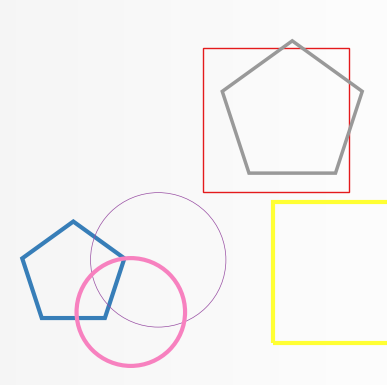[{"shape": "square", "thickness": 1, "radius": 0.94, "center": [0.712, 0.688]}, {"shape": "pentagon", "thickness": 3, "radius": 0.69, "center": [0.189, 0.286]}, {"shape": "circle", "thickness": 0.5, "radius": 0.87, "center": [0.408, 0.325]}, {"shape": "square", "thickness": 3, "radius": 0.91, "center": [0.886, 0.292]}, {"shape": "circle", "thickness": 3, "radius": 0.7, "center": [0.338, 0.19]}, {"shape": "pentagon", "thickness": 2.5, "radius": 0.95, "center": [0.754, 0.704]}]